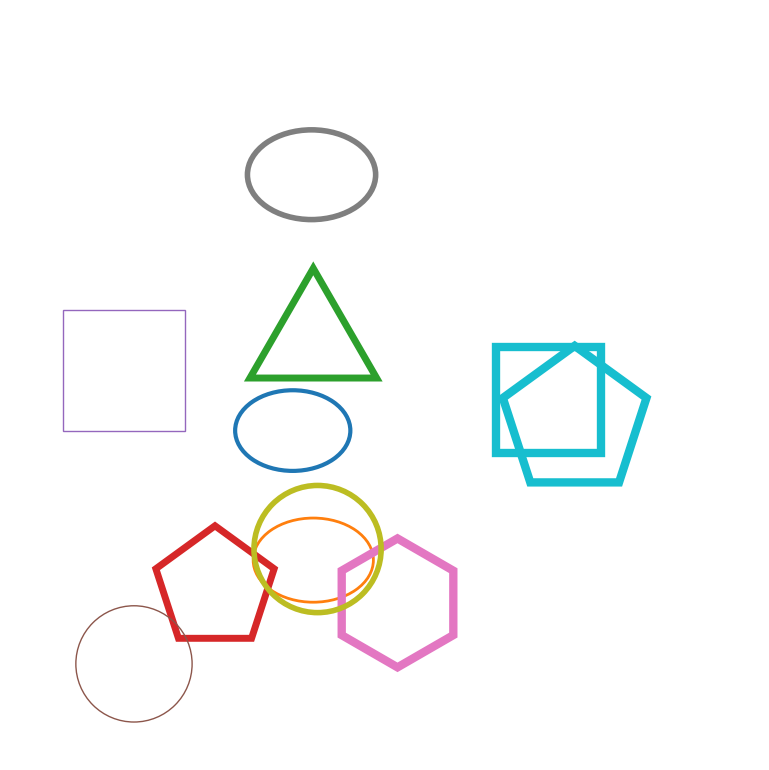[{"shape": "oval", "thickness": 1.5, "radius": 0.37, "center": [0.38, 0.441]}, {"shape": "oval", "thickness": 1, "radius": 0.39, "center": [0.407, 0.273]}, {"shape": "triangle", "thickness": 2.5, "radius": 0.47, "center": [0.407, 0.557]}, {"shape": "pentagon", "thickness": 2.5, "radius": 0.4, "center": [0.279, 0.236]}, {"shape": "square", "thickness": 0.5, "radius": 0.39, "center": [0.161, 0.519]}, {"shape": "circle", "thickness": 0.5, "radius": 0.38, "center": [0.174, 0.138]}, {"shape": "hexagon", "thickness": 3, "radius": 0.42, "center": [0.516, 0.217]}, {"shape": "oval", "thickness": 2, "radius": 0.42, "center": [0.405, 0.773]}, {"shape": "circle", "thickness": 2, "radius": 0.41, "center": [0.412, 0.287]}, {"shape": "pentagon", "thickness": 3, "radius": 0.49, "center": [0.746, 0.453]}, {"shape": "square", "thickness": 3, "radius": 0.34, "center": [0.712, 0.481]}]